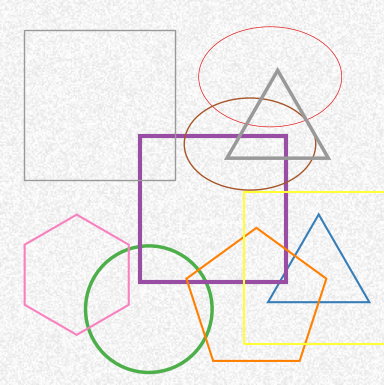[{"shape": "oval", "thickness": 0.5, "radius": 0.93, "center": [0.702, 0.801]}, {"shape": "triangle", "thickness": 1.5, "radius": 0.76, "center": [0.828, 0.291]}, {"shape": "circle", "thickness": 2.5, "radius": 0.82, "center": [0.387, 0.197]}, {"shape": "square", "thickness": 3, "radius": 0.95, "center": [0.552, 0.457]}, {"shape": "pentagon", "thickness": 1.5, "radius": 0.96, "center": [0.666, 0.217]}, {"shape": "square", "thickness": 1.5, "radius": 0.99, "center": [0.832, 0.304]}, {"shape": "oval", "thickness": 1, "radius": 0.85, "center": [0.649, 0.626]}, {"shape": "hexagon", "thickness": 1.5, "radius": 0.78, "center": [0.199, 0.286]}, {"shape": "square", "thickness": 1, "radius": 0.98, "center": [0.259, 0.727]}, {"shape": "triangle", "thickness": 2.5, "radius": 0.76, "center": [0.721, 0.665]}]